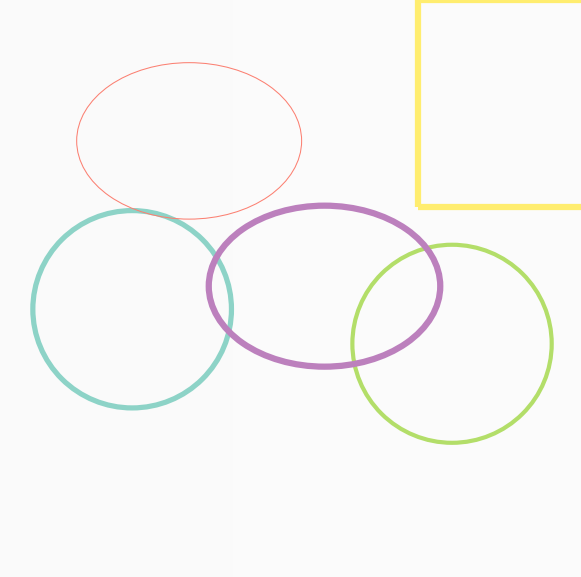[{"shape": "circle", "thickness": 2.5, "radius": 0.85, "center": [0.227, 0.464]}, {"shape": "oval", "thickness": 0.5, "radius": 0.97, "center": [0.325, 0.755]}, {"shape": "circle", "thickness": 2, "radius": 0.86, "center": [0.778, 0.404]}, {"shape": "oval", "thickness": 3, "radius": 1.0, "center": [0.558, 0.504]}, {"shape": "square", "thickness": 3, "radius": 0.9, "center": [0.898, 0.82]}]